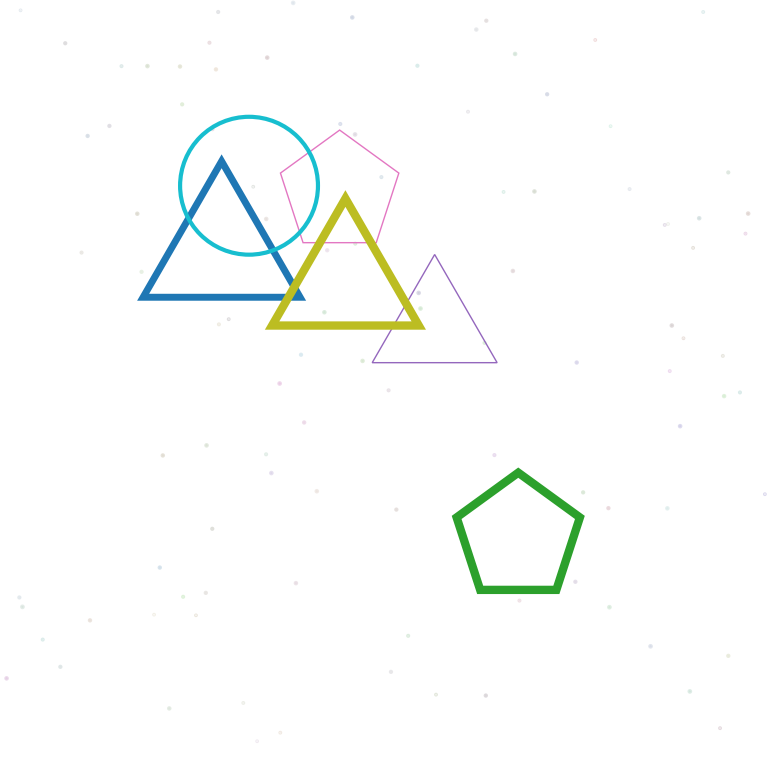[{"shape": "triangle", "thickness": 2.5, "radius": 0.59, "center": [0.288, 0.673]}, {"shape": "pentagon", "thickness": 3, "radius": 0.42, "center": [0.673, 0.302]}, {"shape": "triangle", "thickness": 0.5, "radius": 0.47, "center": [0.564, 0.576]}, {"shape": "pentagon", "thickness": 0.5, "radius": 0.4, "center": [0.441, 0.75]}, {"shape": "triangle", "thickness": 3, "radius": 0.55, "center": [0.449, 0.632]}, {"shape": "circle", "thickness": 1.5, "radius": 0.45, "center": [0.323, 0.759]}]